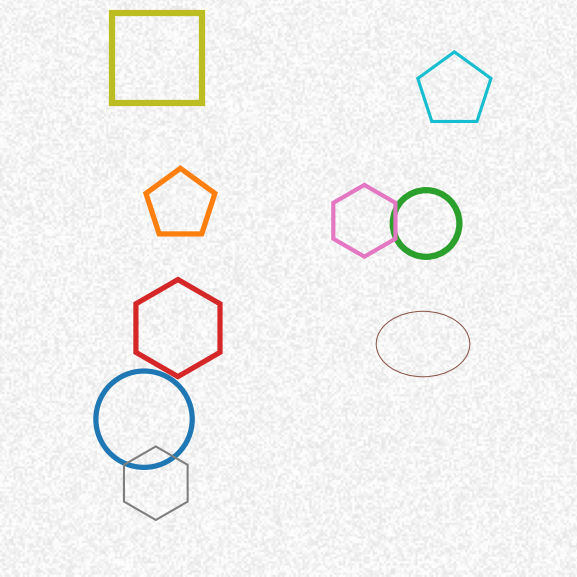[{"shape": "circle", "thickness": 2.5, "radius": 0.42, "center": [0.249, 0.273]}, {"shape": "pentagon", "thickness": 2.5, "radius": 0.31, "center": [0.312, 0.645]}, {"shape": "circle", "thickness": 3, "radius": 0.29, "center": [0.738, 0.612]}, {"shape": "hexagon", "thickness": 2.5, "radius": 0.42, "center": [0.308, 0.431]}, {"shape": "oval", "thickness": 0.5, "radius": 0.4, "center": [0.732, 0.403]}, {"shape": "hexagon", "thickness": 2, "radius": 0.31, "center": [0.631, 0.617]}, {"shape": "hexagon", "thickness": 1, "radius": 0.32, "center": [0.27, 0.162]}, {"shape": "square", "thickness": 3, "radius": 0.39, "center": [0.271, 0.899]}, {"shape": "pentagon", "thickness": 1.5, "radius": 0.33, "center": [0.787, 0.843]}]